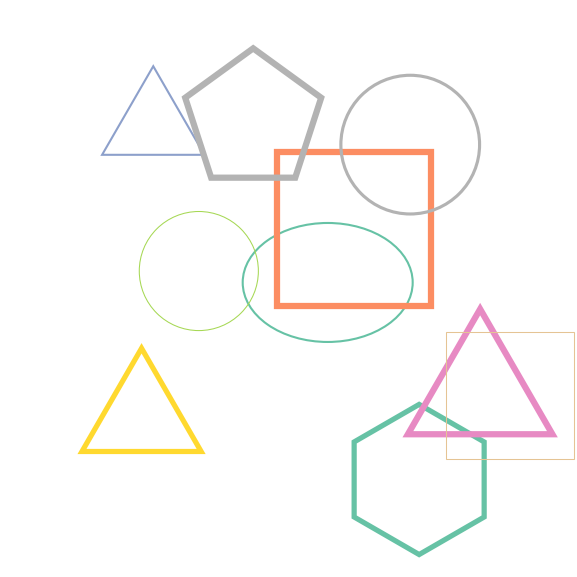[{"shape": "hexagon", "thickness": 2.5, "radius": 0.65, "center": [0.726, 0.169]}, {"shape": "oval", "thickness": 1, "radius": 0.74, "center": [0.567, 0.51]}, {"shape": "square", "thickness": 3, "radius": 0.67, "center": [0.613, 0.603]}, {"shape": "triangle", "thickness": 1, "radius": 0.51, "center": [0.265, 0.782]}, {"shape": "triangle", "thickness": 3, "radius": 0.72, "center": [0.831, 0.319]}, {"shape": "circle", "thickness": 0.5, "radius": 0.52, "center": [0.344, 0.53]}, {"shape": "triangle", "thickness": 2.5, "radius": 0.6, "center": [0.245, 0.277]}, {"shape": "square", "thickness": 0.5, "radius": 0.55, "center": [0.883, 0.314]}, {"shape": "pentagon", "thickness": 3, "radius": 0.62, "center": [0.438, 0.792]}, {"shape": "circle", "thickness": 1.5, "radius": 0.6, "center": [0.71, 0.749]}]